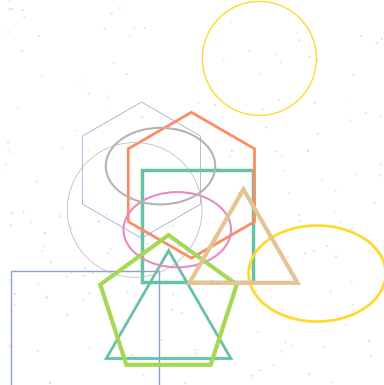[{"shape": "square", "thickness": 2.5, "radius": 0.73, "center": [0.513, 0.413]}, {"shape": "triangle", "thickness": 2, "radius": 0.93, "center": [0.438, 0.162]}, {"shape": "hexagon", "thickness": 2, "radius": 0.95, "center": [0.497, 0.519]}, {"shape": "hexagon", "thickness": 0.5, "radius": 0.88, "center": [0.368, 0.558]}, {"shape": "square", "thickness": 1, "radius": 0.96, "center": [0.221, 0.104]}, {"shape": "oval", "thickness": 1.5, "radius": 0.7, "center": [0.46, 0.403]}, {"shape": "pentagon", "thickness": 3, "radius": 0.93, "center": [0.438, 0.203]}, {"shape": "circle", "thickness": 1, "radius": 0.74, "center": [0.674, 0.848]}, {"shape": "oval", "thickness": 2, "radius": 0.89, "center": [0.824, 0.29]}, {"shape": "triangle", "thickness": 3, "radius": 0.81, "center": [0.632, 0.346]}, {"shape": "circle", "thickness": 0.5, "radius": 0.88, "center": [0.35, 0.455]}, {"shape": "oval", "thickness": 1.5, "radius": 0.71, "center": [0.417, 0.569]}]